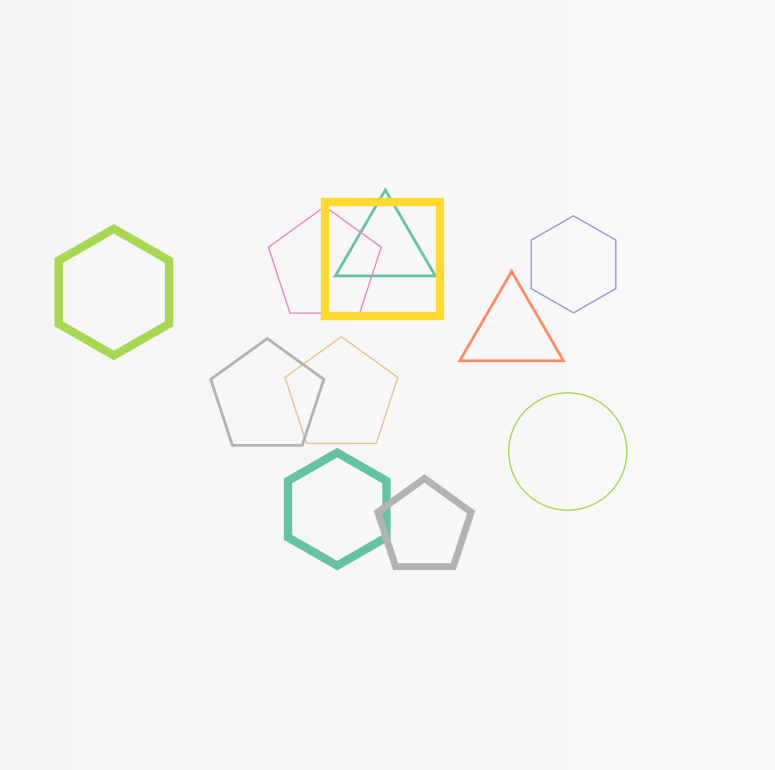[{"shape": "triangle", "thickness": 1, "radius": 0.37, "center": [0.497, 0.679]}, {"shape": "hexagon", "thickness": 3, "radius": 0.37, "center": [0.435, 0.339]}, {"shape": "triangle", "thickness": 1, "radius": 0.39, "center": [0.66, 0.57]}, {"shape": "hexagon", "thickness": 0.5, "radius": 0.32, "center": [0.74, 0.657]}, {"shape": "pentagon", "thickness": 0.5, "radius": 0.38, "center": [0.419, 0.655]}, {"shape": "circle", "thickness": 0.5, "radius": 0.38, "center": [0.733, 0.414]}, {"shape": "hexagon", "thickness": 3, "radius": 0.41, "center": [0.147, 0.621]}, {"shape": "square", "thickness": 3, "radius": 0.37, "center": [0.494, 0.664]}, {"shape": "pentagon", "thickness": 0.5, "radius": 0.38, "center": [0.441, 0.486]}, {"shape": "pentagon", "thickness": 2.5, "radius": 0.32, "center": [0.548, 0.315]}, {"shape": "pentagon", "thickness": 1, "radius": 0.38, "center": [0.345, 0.484]}]